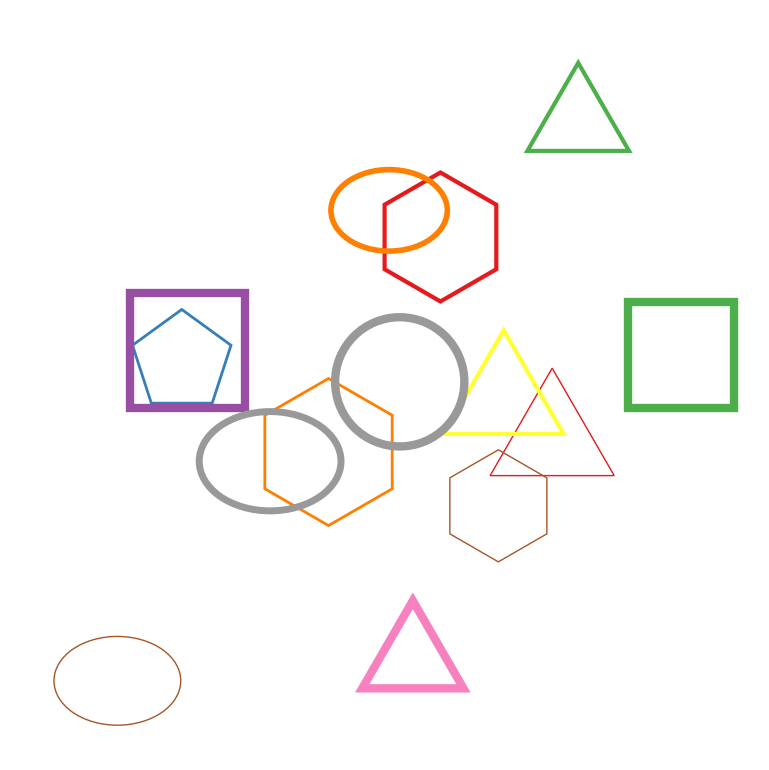[{"shape": "triangle", "thickness": 0.5, "radius": 0.47, "center": [0.717, 0.429]}, {"shape": "hexagon", "thickness": 1.5, "radius": 0.42, "center": [0.572, 0.692]}, {"shape": "pentagon", "thickness": 1, "radius": 0.34, "center": [0.236, 0.531]}, {"shape": "square", "thickness": 3, "radius": 0.34, "center": [0.885, 0.539]}, {"shape": "triangle", "thickness": 1.5, "radius": 0.38, "center": [0.751, 0.842]}, {"shape": "square", "thickness": 3, "radius": 0.37, "center": [0.243, 0.545]}, {"shape": "hexagon", "thickness": 1, "radius": 0.48, "center": [0.427, 0.413]}, {"shape": "oval", "thickness": 2, "radius": 0.38, "center": [0.505, 0.727]}, {"shape": "triangle", "thickness": 1.5, "radius": 0.45, "center": [0.654, 0.481]}, {"shape": "hexagon", "thickness": 0.5, "radius": 0.36, "center": [0.647, 0.343]}, {"shape": "oval", "thickness": 0.5, "radius": 0.41, "center": [0.152, 0.116]}, {"shape": "triangle", "thickness": 3, "radius": 0.38, "center": [0.536, 0.144]}, {"shape": "circle", "thickness": 3, "radius": 0.42, "center": [0.519, 0.504]}, {"shape": "oval", "thickness": 2.5, "radius": 0.46, "center": [0.351, 0.401]}]